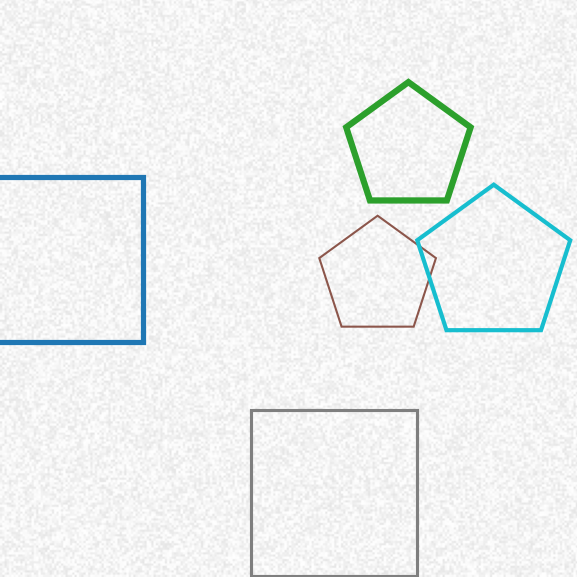[{"shape": "square", "thickness": 2.5, "radius": 0.71, "center": [0.105, 0.551]}, {"shape": "pentagon", "thickness": 3, "radius": 0.57, "center": [0.707, 0.744]}, {"shape": "pentagon", "thickness": 1, "radius": 0.53, "center": [0.654, 0.519]}, {"shape": "square", "thickness": 1.5, "radius": 0.71, "center": [0.578, 0.145]}, {"shape": "pentagon", "thickness": 2, "radius": 0.7, "center": [0.855, 0.54]}]